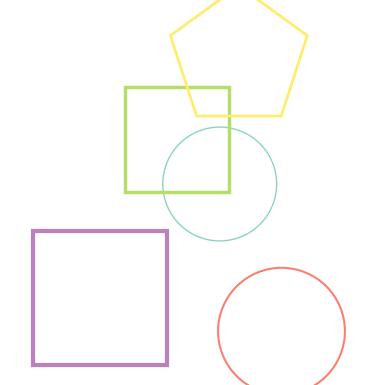[{"shape": "circle", "thickness": 1, "radius": 0.74, "center": [0.571, 0.522]}, {"shape": "circle", "thickness": 1.5, "radius": 0.82, "center": [0.731, 0.14]}, {"shape": "square", "thickness": 2.5, "radius": 0.68, "center": [0.46, 0.637]}, {"shape": "square", "thickness": 3, "radius": 0.87, "center": [0.26, 0.227]}, {"shape": "pentagon", "thickness": 2, "radius": 0.93, "center": [0.62, 0.85]}]